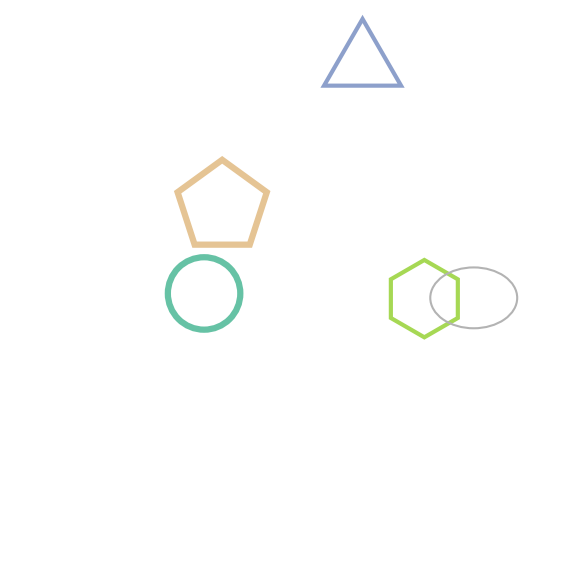[{"shape": "circle", "thickness": 3, "radius": 0.31, "center": [0.353, 0.491]}, {"shape": "triangle", "thickness": 2, "radius": 0.38, "center": [0.628, 0.889]}, {"shape": "hexagon", "thickness": 2, "radius": 0.33, "center": [0.735, 0.482]}, {"shape": "pentagon", "thickness": 3, "radius": 0.41, "center": [0.385, 0.641]}, {"shape": "oval", "thickness": 1, "radius": 0.38, "center": [0.82, 0.483]}]